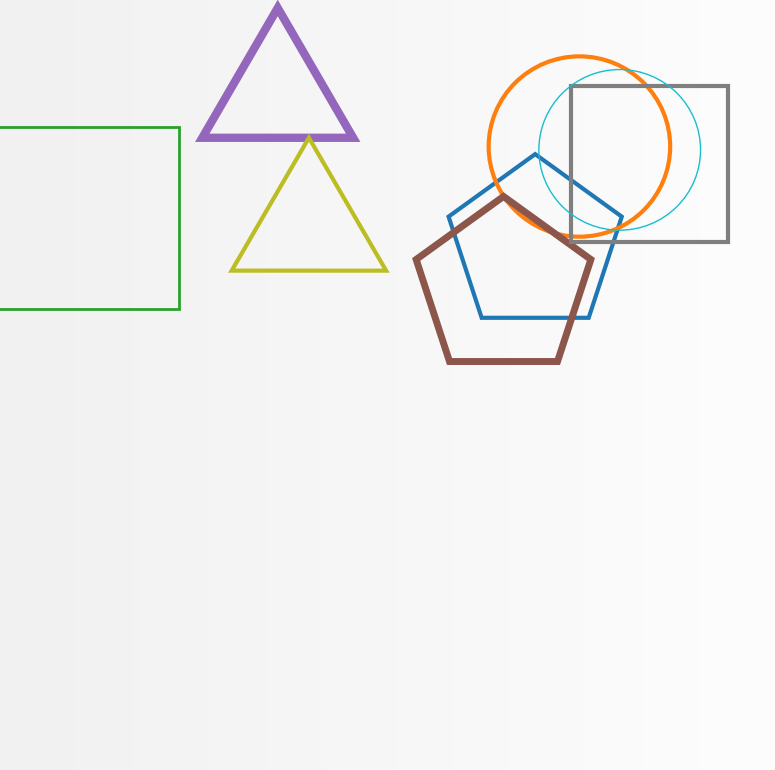[{"shape": "pentagon", "thickness": 1.5, "radius": 0.59, "center": [0.691, 0.682]}, {"shape": "circle", "thickness": 1.5, "radius": 0.59, "center": [0.748, 0.81]}, {"shape": "square", "thickness": 1, "radius": 0.59, "center": [0.112, 0.717]}, {"shape": "triangle", "thickness": 3, "radius": 0.56, "center": [0.358, 0.877]}, {"shape": "pentagon", "thickness": 2.5, "radius": 0.59, "center": [0.65, 0.626]}, {"shape": "square", "thickness": 1.5, "radius": 0.51, "center": [0.838, 0.787]}, {"shape": "triangle", "thickness": 1.5, "radius": 0.58, "center": [0.399, 0.706]}, {"shape": "circle", "thickness": 0.5, "radius": 0.52, "center": [0.8, 0.805]}]